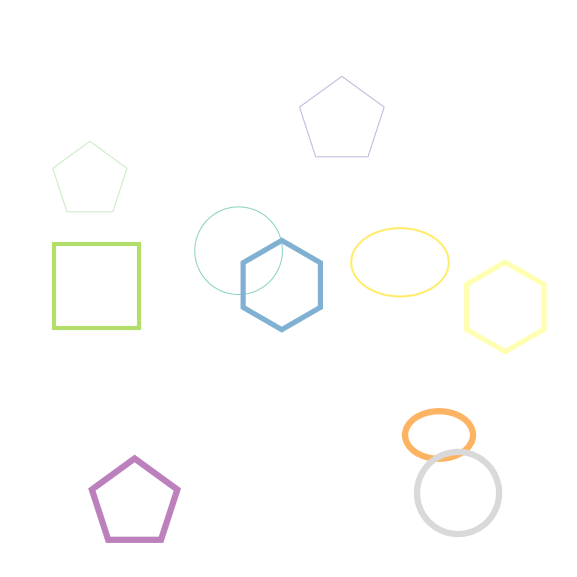[{"shape": "circle", "thickness": 0.5, "radius": 0.38, "center": [0.413, 0.565]}, {"shape": "hexagon", "thickness": 2.5, "radius": 0.39, "center": [0.875, 0.468]}, {"shape": "pentagon", "thickness": 0.5, "radius": 0.39, "center": [0.592, 0.79]}, {"shape": "hexagon", "thickness": 2.5, "radius": 0.39, "center": [0.488, 0.506]}, {"shape": "oval", "thickness": 3, "radius": 0.29, "center": [0.76, 0.246]}, {"shape": "square", "thickness": 2, "radius": 0.36, "center": [0.167, 0.503]}, {"shape": "circle", "thickness": 3, "radius": 0.36, "center": [0.793, 0.145]}, {"shape": "pentagon", "thickness": 3, "radius": 0.39, "center": [0.233, 0.127]}, {"shape": "pentagon", "thickness": 0.5, "radius": 0.34, "center": [0.156, 0.687]}, {"shape": "oval", "thickness": 1, "radius": 0.42, "center": [0.693, 0.545]}]